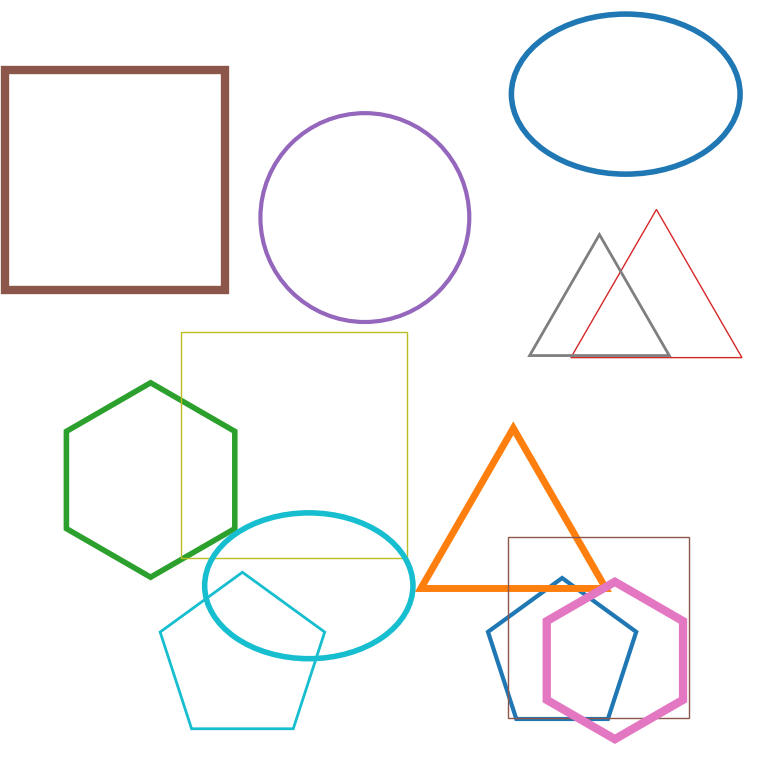[{"shape": "pentagon", "thickness": 1.5, "radius": 0.51, "center": [0.73, 0.148]}, {"shape": "oval", "thickness": 2, "radius": 0.74, "center": [0.813, 0.878]}, {"shape": "triangle", "thickness": 2.5, "radius": 0.69, "center": [0.667, 0.305]}, {"shape": "hexagon", "thickness": 2, "radius": 0.63, "center": [0.196, 0.377]}, {"shape": "triangle", "thickness": 0.5, "radius": 0.64, "center": [0.853, 0.6]}, {"shape": "circle", "thickness": 1.5, "radius": 0.68, "center": [0.474, 0.717]}, {"shape": "square", "thickness": 3, "radius": 0.72, "center": [0.149, 0.766]}, {"shape": "square", "thickness": 0.5, "radius": 0.59, "center": [0.778, 0.184]}, {"shape": "hexagon", "thickness": 3, "radius": 0.51, "center": [0.799, 0.142]}, {"shape": "triangle", "thickness": 1, "radius": 0.52, "center": [0.779, 0.591]}, {"shape": "square", "thickness": 0.5, "radius": 0.73, "center": [0.382, 0.422]}, {"shape": "oval", "thickness": 2, "radius": 0.68, "center": [0.401, 0.239]}, {"shape": "pentagon", "thickness": 1, "radius": 0.56, "center": [0.315, 0.144]}]